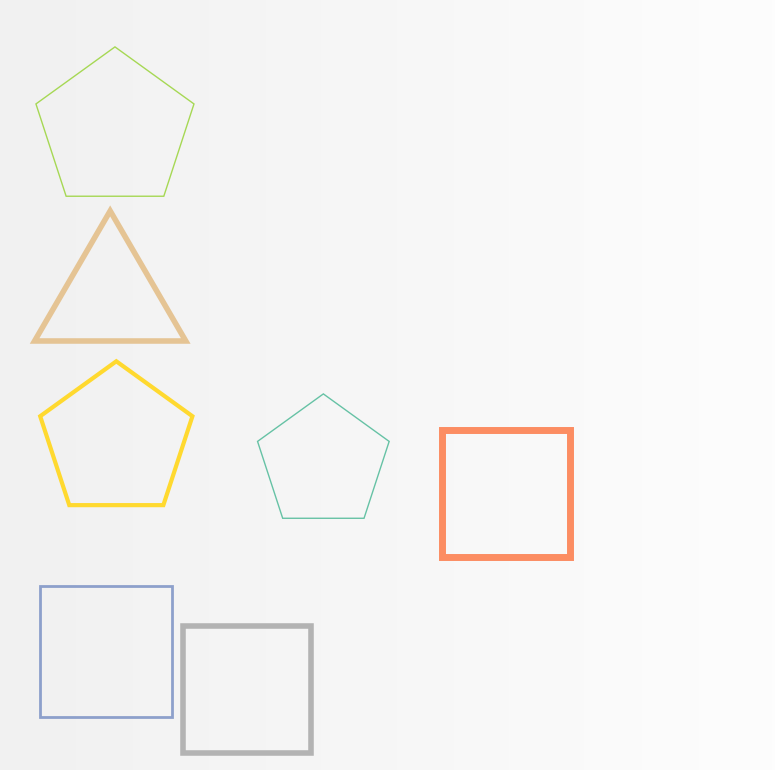[{"shape": "pentagon", "thickness": 0.5, "radius": 0.45, "center": [0.417, 0.399]}, {"shape": "square", "thickness": 2.5, "radius": 0.41, "center": [0.653, 0.359]}, {"shape": "square", "thickness": 1, "radius": 0.43, "center": [0.137, 0.154]}, {"shape": "pentagon", "thickness": 0.5, "radius": 0.54, "center": [0.148, 0.832]}, {"shape": "pentagon", "thickness": 1.5, "radius": 0.52, "center": [0.15, 0.428]}, {"shape": "triangle", "thickness": 2, "radius": 0.56, "center": [0.142, 0.613]}, {"shape": "square", "thickness": 2, "radius": 0.41, "center": [0.319, 0.104]}]